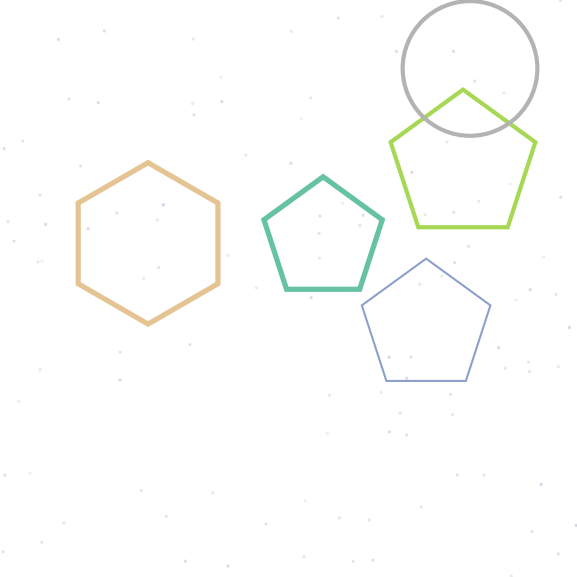[{"shape": "pentagon", "thickness": 2.5, "radius": 0.54, "center": [0.559, 0.585]}, {"shape": "pentagon", "thickness": 1, "radius": 0.59, "center": [0.738, 0.434]}, {"shape": "pentagon", "thickness": 2, "radius": 0.66, "center": [0.802, 0.712]}, {"shape": "hexagon", "thickness": 2.5, "radius": 0.7, "center": [0.256, 0.578]}, {"shape": "circle", "thickness": 2, "radius": 0.58, "center": [0.814, 0.881]}]